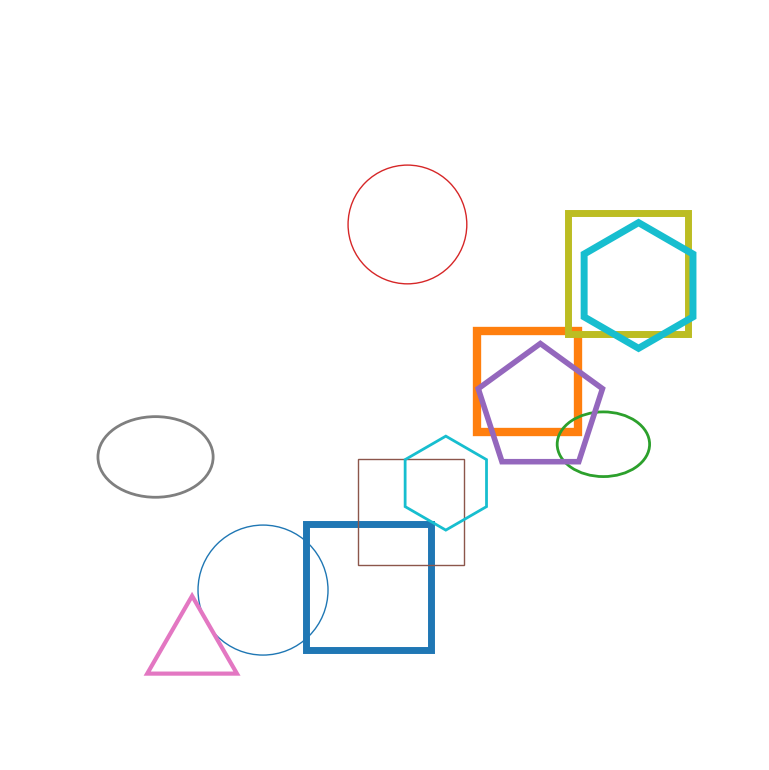[{"shape": "square", "thickness": 2.5, "radius": 0.41, "center": [0.479, 0.237]}, {"shape": "circle", "thickness": 0.5, "radius": 0.42, "center": [0.342, 0.234]}, {"shape": "square", "thickness": 3, "radius": 0.33, "center": [0.685, 0.504]}, {"shape": "oval", "thickness": 1, "radius": 0.3, "center": [0.784, 0.423]}, {"shape": "circle", "thickness": 0.5, "radius": 0.39, "center": [0.529, 0.708]}, {"shape": "pentagon", "thickness": 2, "radius": 0.42, "center": [0.702, 0.469]}, {"shape": "square", "thickness": 0.5, "radius": 0.34, "center": [0.534, 0.335]}, {"shape": "triangle", "thickness": 1.5, "radius": 0.34, "center": [0.249, 0.159]}, {"shape": "oval", "thickness": 1, "radius": 0.37, "center": [0.202, 0.407]}, {"shape": "square", "thickness": 2.5, "radius": 0.39, "center": [0.816, 0.645]}, {"shape": "hexagon", "thickness": 2.5, "radius": 0.41, "center": [0.829, 0.629]}, {"shape": "hexagon", "thickness": 1, "radius": 0.31, "center": [0.579, 0.373]}]